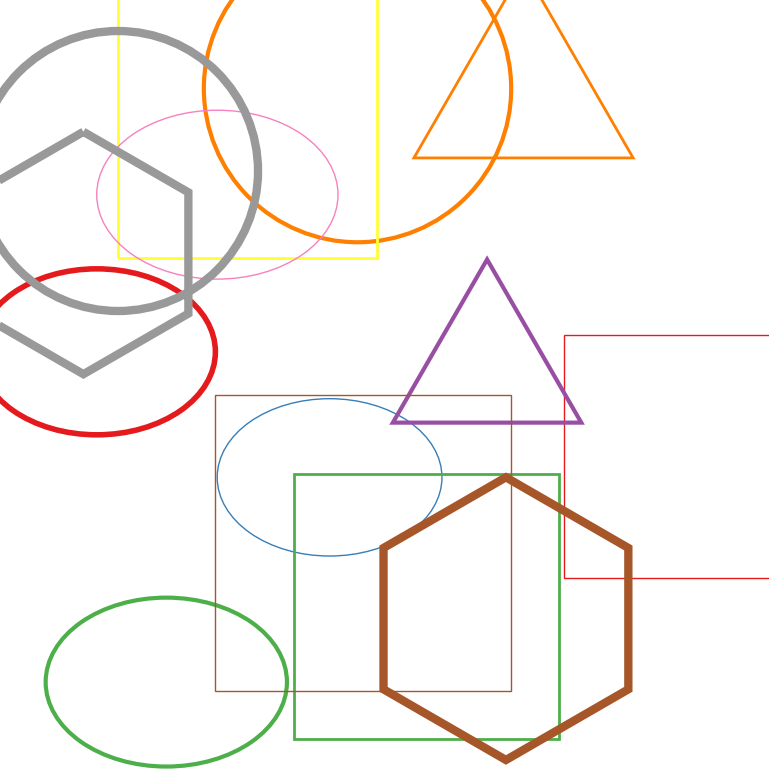[{"shape": "square", "thickness": 0.5, "radius": 0.79, "center": [0.89, 0.407]}, {"shape": "oval", "thickness": 2, "radius": 0.77, "center": [0.126, 0.543]}, {"shape": "oval", "thickness": 0.5, "radius": 0.73, "center": [0.428, 0.38]}, {"shape": "square", "thickness": 1, "radius": 0.86, "center": [0.553, 0.212]}, {"shape": "oval", "thickness": 1.5, "radius": 0.78, "center": [0.216, 0.114]}, {"shape": "triangle", "thickness": 1.5, "radius": 0.71, "center": [0.633, 0.522]}, {"shape": "triangle", "thickness": 1, "radius": 0.82, "center": [0.68, 0.877]}, {"shape": "circle", "thickness": 1.5, "radius": 1.0, "center": [0.464, 0.885]}, {"shape": "square", "thickness": 1, "radius": 0.84, "center": [0.321, 0.833]}, {"shape": "square", "thickness": 0.5, "radius": 0.96, "center": [0.471, 0.295]}, {"shape": "hexagon", "thickness": 3, "radius": 0.92, "center": [0.657, 0.197]}, {"shape": "oval", "thickness": 0.5, "radius": 0.78, "center": [0.282, 0.747]}, {"shape": "circle", "thickness": 3, "radius": 0.91, "center": [0.153, 0.778]}, {"shape": "hexagon", "thickness": 3, "radius": 0.79, "center": [0.108, 0.671]}]